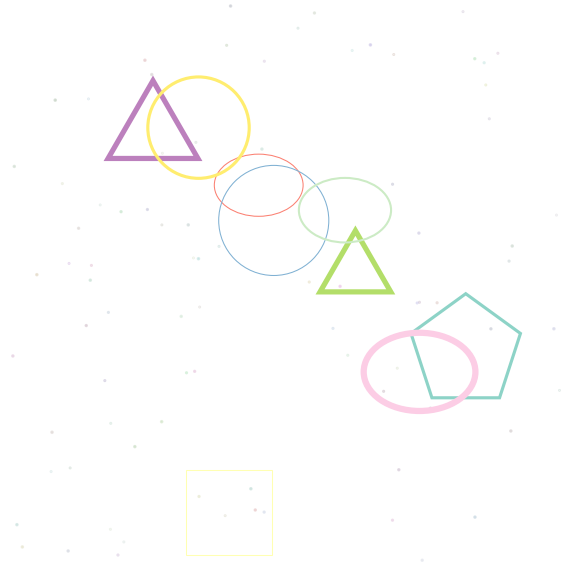[{"shape": "pentagon", "thickness": 1.5, "radius": 0.5, "center": [0.806, 0.391]}, {"shape": "square", "thickness": 0.5, "radius": 0.37, "center": [0.397, 0.112]}, {"shape": "oval", "thickness": 0.5, "radius": 0.38, "center": [0.448, 0.678]}, {"shape": "circle", "thickness": 0.5, "radius": 0.48, "center": [0.474, 0.617]}, {"shape": "triangle", "thickness": 2.5, "radius": 0.35, "center": [0.615, 0.529]}, {"shape": "oval", "thickness": 3, "radius": 0.48, "center": [0.726, 0.355]}, {"shape": "triangle", "thickness": 2.5, "radius": 0.45, "center": [0.265, 0.77]}, {"shape": "oval", "thickness": 1, "radius": 0.4, "center": [0.597, 0.635]}, {"shape": "circle", "thickness": 1.5, "radius": 0.44, "center": [0.344, 0.778]}]